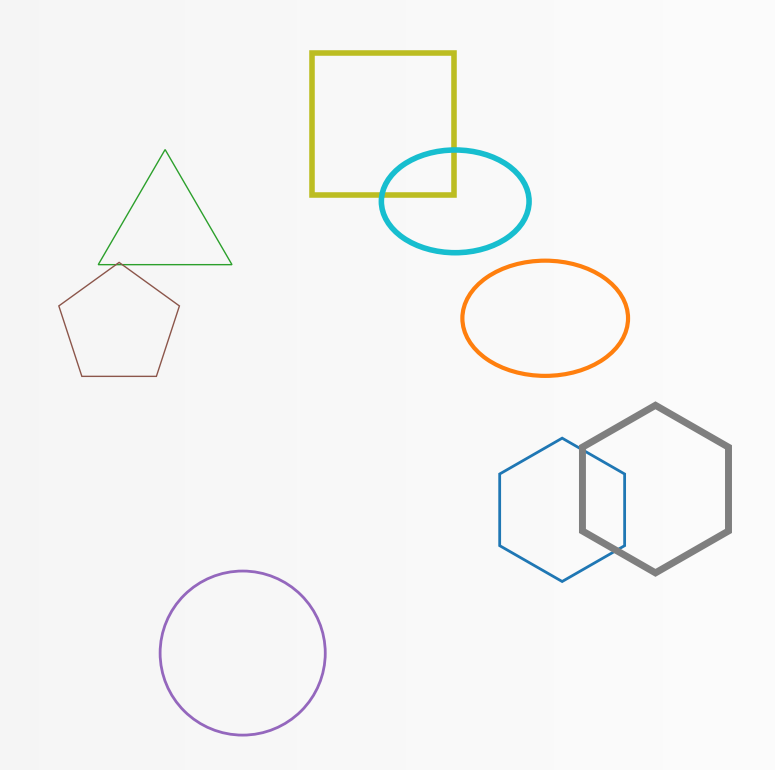[{"shape": "hexagon", "thickness": 1, "radius": 0.47, "center": [0.725, 0.338]}, {"shape": "oval", "thickness": 1.5, "radius": 0.53, "center": [0.704, 0.587]}, {"shape": "triangle", "thickness": 0.5, "radius": 0.5, "center": [0.213, 0.706]}, {"shape": "circle", "thickness": 1, "radius": 0.53, "center": [0.313, 0.152]}, {"shape": "pentagon", "thickness": 0.5, "radius": 0.41, "center": [0.154, 0.577]}, {"shape": "hexagon", "thickness": 2.5, "radius": 0.54, "center": [0.846, 0.365]}, {"shape": "square", "thickness": 2, "radius": 0.46, "center": [0.494, 0.839]}, {"shape": "oval", "thickness": 2, "radius": 0.48, "center": [0.587, 0.739]}]